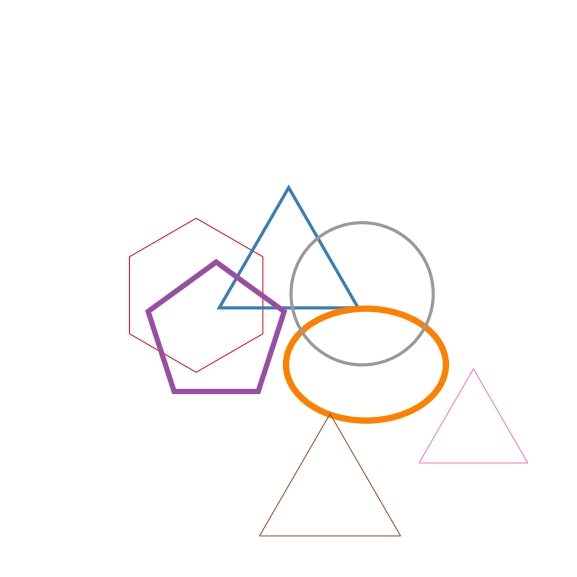[{"shape": "hexagon", "thickness": 0.5, "radius": 0.67, "center": [0.34, 0.488]}, {"shape": "triangle", "thickness": 1.5, "radius": 0.69, "center": [0.5, 0.535]}, {"shape": "pentagon", "thickness": 2.5, "radius": 0.62, "center": [0.374, 0.422]}, {"shape": "oval", "thickness": 3, "radius": 0.69, "center": [0.634, 0.368]}, {"shape": "triangle", "thickness": 0.5, "radius": 0.71, "center": [0.572, 0.142]}, {"shape": "triangle", "thickness": 0.5, "radius": 0.54, "center": [0.82, 0.252]}, {"shape": "circle", "thickness": 1.5, "radius": 0.62, "center": [0.627, 0.49]}]